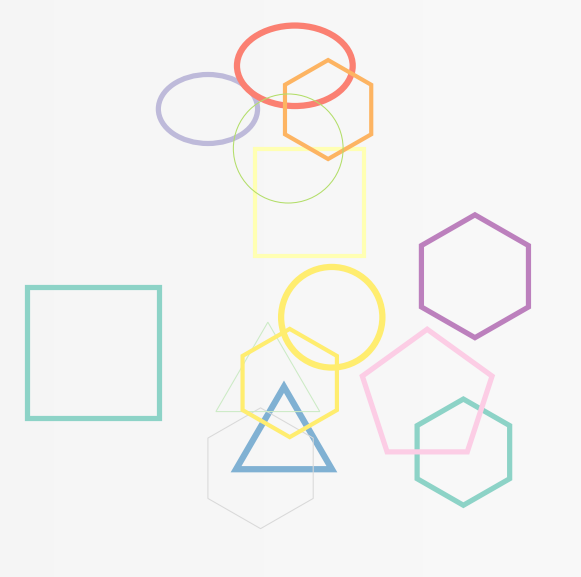[{"shape": "square", "thickness": 2.5, "radius": 0.57, "center": [0.16, 0.389]}, {"shape": "hexagon", "thickness": 2.5, "radius": 0.46, "center": [0.797, 0.216]}, {"shape": "square", "thickness": 2, "radius": 0.47, "center": [0.532, 0.648]}, {"shape": "oval", "thickness": 2.5, "radius": 0.43, "center": [0.358, 0.81]}, {"shape": "oval", "thickness": 3, "radius": 0.5, "center": [0.507, 0.885]}, {"shape": "triangle", "thickness": 3, "radius": 0.48, "center": [0.489, 0.234]}, {"shape": "hexagon", "thickness": 2, "radius": 0.43, "center": [0.564, 0.809]}, {"shape": "circle", "thickness": 0.5, "radius": 0.47, "center": [0.496, 0.742]}, {"shape": "pentagon", "thickness": 2.5, "radius": 0.59, "center": [0.735, 0.312]}, {"shape": "hexagon", "thickness": 0.5, "radius": 0.52, "center": [0.448, 0.188]}, {"shape": "hexagon", "thickness": 2.5, "radius": 0.53, "center": [0.817, 0.521]}, {"shape": "triangle", "thickness": 0.5, "radius": 0.52, "center": [0.461, 0.338]}, {"shape": "circle", "thickness": 3, "radius": 0.44, "center": [0.571, 0.45]}, {"shape": "hexagon", "thickness": 2, "radius": 0.47, "center": [0.498, 0.336]}]